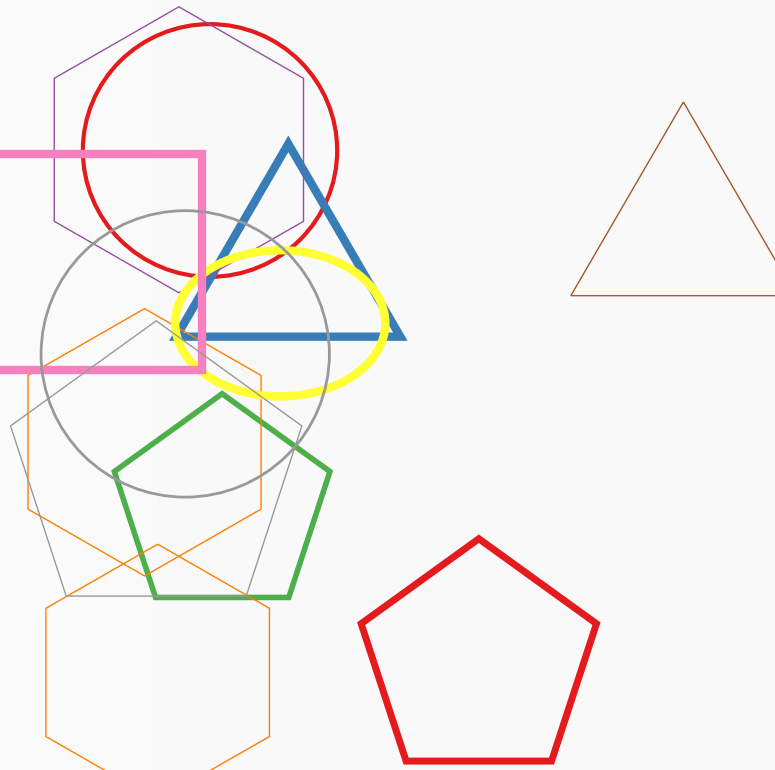[{"shape": "pentagon", "thickness": 2.5, "radius": 0.8, "center": [0.618, 0.141]}, {"shape": "circle", "thickness": 1.5, "radius": 0.82, "center": [0.271, 0.805]}, {"shape": "triangle", "thickness": 3, "radius": 0.83, "center": [0.372, 0.646]}, {"shape": "pentagon", "thickness": 2, "radius": 0.73, "center": [0.287, 0.342]}, {"shape": "hexagon", "thickness": 0.5, "radius": 0.93, "center": [0.231, 0.805]}, {"shape": "hexagon", "thickness": 0.5, "radius": 0.83, "center": [0.203, 0.127]}, {"shape": "hexagon", "thickness": 0.5, "radius": 0.87, "center": [0.186, 0.426]}, {"shape": "oval", "thickness": 3, "radius": 0.68, "center": [0.362, 0.58]}, {"shape": "triangle", "thickness": 0.5, "radius": 0.84, "center": [0.882, 0.7]}, {"shape": "square", "thickness": 3, "radius": 0.7, "center": [0.119, 0.66]}, {"shape": "circle", "thickness": 1, "radius": 0.93, "center": [0.239, 0.54]}, {"shape": "pentagon", "thickness": 0.5, "radius": 0.99, "center": [0.202, 0.386]}]